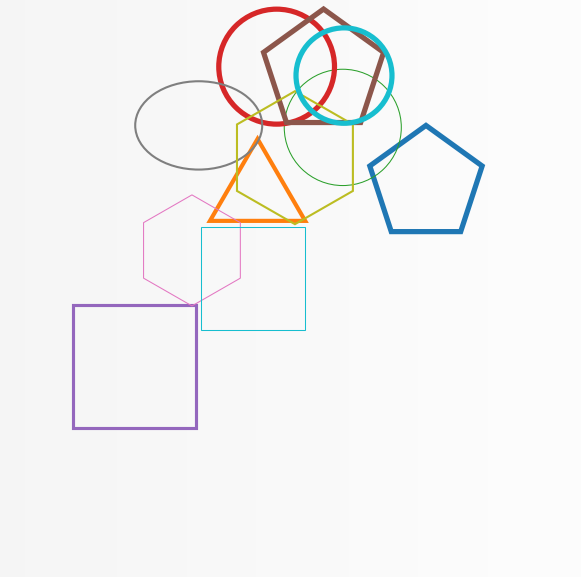[{"shape": "pentagon", "thickness": 2.5, "radius": 0.51, "center": [0.733, 0.68]}, {"shape": "triangle", "thickness": 2, "radius": 0.47, "center": [0.443, 0.664]}, {"shape": "circle", "thickness": 0.5, "radius": 0.5, "center": [0.59, 0.779]}, {"shape": "circle", "thickness": 2.5, "radius": 0.5, "center": [0.476, 0.884]}, {"shape": "square", "thickness": 1.5, "radius": 0.53, "center": [0.232, 0.365]}, {"shape": "pentagon", "thickness": 2.5, "radius": 0.54, "center": [0.557, 0.875]}, {"shape": "hexagon", "thickness": 0.5, "radius": 0.48, "center": [0.33, 0.566]}, {"shape": "oval", "thickness": 1, "radius": 0.55, "center": [0.342, 0.782]}, {"shape": "hexagon", "thickness": 1, "radius": 0.58, "center": [0.507, 0.726]}, {"shape": "square", "thickness": 0.5, "radius": 0.45, "center": [0.436, 0.518]}, {"shape": "circle", "thickness": 2.5, "radius": 0.41, "center": [0.592, 0.868]}]